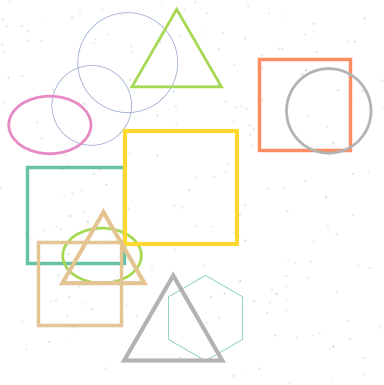[{"shape": "hexagon", "thickness": 0.5, "radius": 0.55, "center": [0.534, 0.174]}, {"shape": "square", "thickness": 2.5, "radius": 0.63, "center": [0.195, 0.442]}, {"shape": "square", "thickness": 2.5, "radius": 0.59, "center": [0.792, 0.729]}, {"shape": "circle", "thickness": 0.5, "radius": 0.65, "center": [0.332, 0.837]}, {"shape": "circle", "thickness": 0.5, "radius": 0.52, "center": [0.238, 0.726]}, {"shape": "oval", "thickness": 2, "radius": 0.53, "center": [0.129, 0.675]}, {"shape": "oval", "thickness": 2, "radius": 0.51, "center": [0.265, 0.336]}, {"shape": "triangle", "thickness": 2, "radius": 0.67, "center": [0.459, 0.842]}, {"shape": "square", "thickness": 3, "radius": 0.73, "center": [0.47, 0.513]}, {"shape": "triangle", "thickness": 3, "radius": 0.62, "center": [0.269, 0.326]}, {"shape": "square", "thickness": 2.5, "radius": 0.54, "center": [0.206, 0.264]}, {"shape": "circle", "thickness": 2, "radius": 0.55, "center": [0.854, 0.712]}, {"shape": "triangle", "thickness": 3, "radius": 0.74, "center": [0.45, 0.137]}]